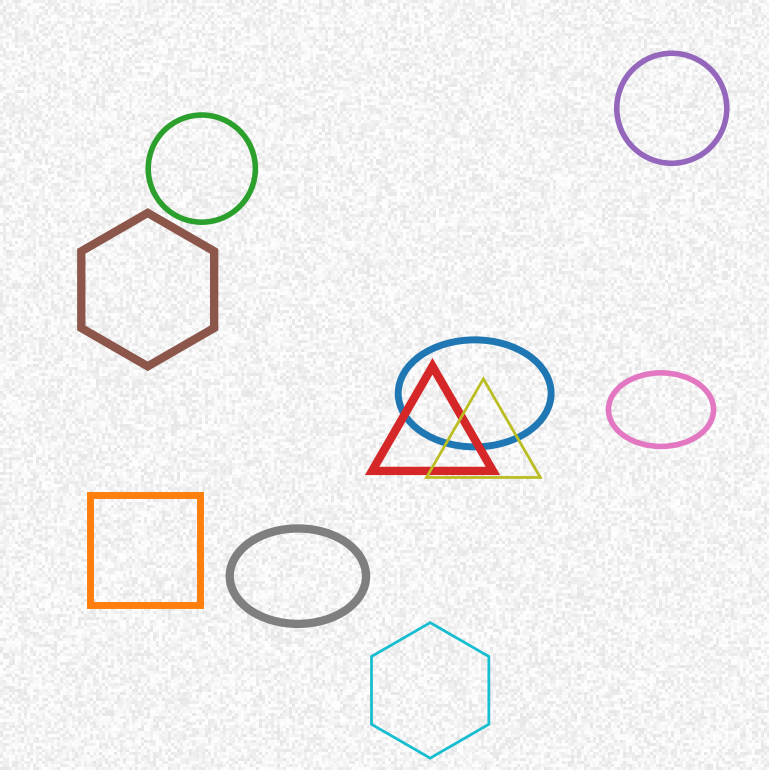[{"shape": "oval", "thickness": 2.5, "radius": 0.5, "center": [0.616, 0.489]}, {"shape": "square", "thickness": 2.5, "radius": 0.36, "center": [0.189, 0.285]}, {"shape": "circle", "thickness": 2, "radius": 0.35, "center": [0.262, 0.781]}, {"shape": "triangle", "thickness": 3, "radius": 0.45, "center": [0.562, 0.434]}, {"shape": "circle", "thickness": 2, "radius": 0.36, "center": [0.872, 0.859]}, {"shape": "hexagon", "thickness": 3, "radius": 0.5, "center": [0.192, 0.624]}, {"shape": "oval", "thickness": 2, "radius": 0.34, "center": [0.858, 0.468]}, {"shape": "oval", "thickness": 3, "radius": 0.44, "center": [0.387, 0.252]}, {"shape": "triangle", "thickness": 1, "radius": 0.43, "center": [0.628, 0.423]}, {"shape": "hexagon", "thickness": 1, "radius": 0.44, "center": [0.559, 0.103]}]